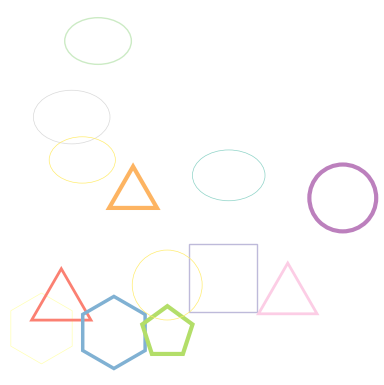[{"shape": "oval", "thickness": 0.5, "radius": 0.47, "center": [0.594, 0.545]}, {"shape": "hexagon", "thickness": 0.5, "radius": 0.46, "center": [0.108, 0.147]}, {"shape": "square", "thickness": 1, "radius": 0.44, "center": [0.579, 0.277]}, {"shape": "triangle", "thickness": 2, "radius": 0.44, "center": [0.159, 0.213]}, {"shape": "hexagon", "thickness": 2.5, "radius": 0.47, "center": [0.296, 0.136]}, {"shape": "triangle", "thickness": 3, "radius": 0.36, "center": [0.346, 0.496]}, {"shape": "pentagon", "thickness": 3, "radius": 0.34, "center": [0.435, 0.136]}, {"shape": "triangle", "thickness": 2, "radius": 0.44, "center": [0.747, 0.229]}, {"shape": "oval", "thickness": 0.5, "radius": 0.5, "center": [0.186, 0.696]}, {"shape": "circle", "thickness": 3, "radius": 0.43, "center": [0.89, 0.486]}, {"shape": "oval", "thickness": 1, "radius": 0.43, "center": [0.255, 0.893]}, {"shape": "circle", "thickness": 0.5, "radius": 0.45, "center": [0.434, 0.26]}, {"shape": "oval", "thickness": 0.5, "radius": 0.43, "center": [0.214, 0.585]}]